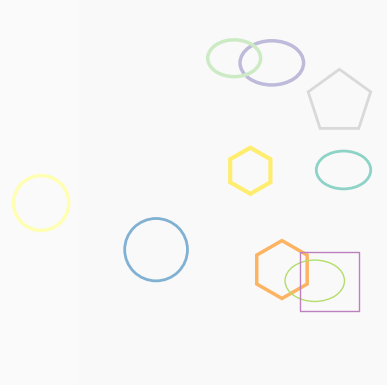[{"shape": "oval", "thickness": 2, "radius": 0.35, "center": [0.886, 0.558]}, {"shape": "circle", "thickness": 2.5, "radius": 0.36, "center": [0.106, 0.473]}, {"shape": "oval", "thickness": 2.5, "radius": 0.41, "center": [0.701, 0.837]}, {"shape": "circle", "thickness": 2, "radius": 0.4, "center": [0.403, 0.351]}, {"shape": "hexagon", "thickness": 2.5, "radius": 0.38, "center": [0.728, 0.3]}, {"shape": "oval", "thickness": 1, "radius": 0.38, "center": [0.812, 0.271]}, {"shape": "pentagon", "thickness": 2, "radius": 0.42, "center": [0.876, 0.735]}, {"shape": "square", "thickness": 1, "radius": 0.38, "center": [0.85, 0.269]}, {"shape": "oval", "thickness": 2.5, "radius": 0.34, "center": [0.604, 0.849]}, {"shape": "hexagon", "thickness": 3, "radius": 0.3, "center": [0.646, 0.557]}]